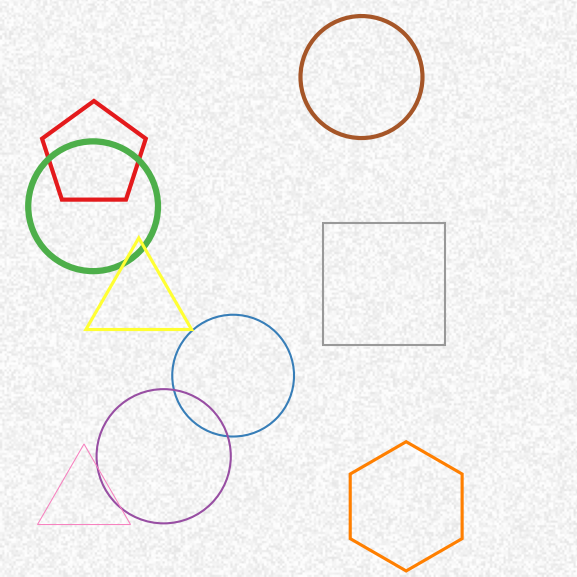[{"shape": "pentagon", "thickness": 2, "radius": 0.47, "center": [0.163, 0.73]}, {"shape": "circle", "thickness": 1, "radius": 0.53, "center": [0.404, 0.349]}, {"shape": "circle", "thickness": 3, "radius": 0.56, "center": [0.161, 0.642]}, {"shape": "circle", "thickness": 1, "radius": 0.58, "center": [0.283, 0.209]}, {"shape": "hexagon", "thickness": 1.5, "radius": 0.56, "center": [0.703, 0.122]}, {"shape": "triangle", "thickness": 1.5, "radius": 0.53, "center": [0.24, 0.481]}, {"shape": "circle", "thickness": 2, "radius": 0.53, "center": [0.626, 0.866]}, {"shape": "triangle", "thickness": 0.5, "radius": 0.46, "center": [0.145, 0.137]}, {"shape": "square", "thickness": 1, "radius": 0.53, "center": [0.665, 0.508]}]